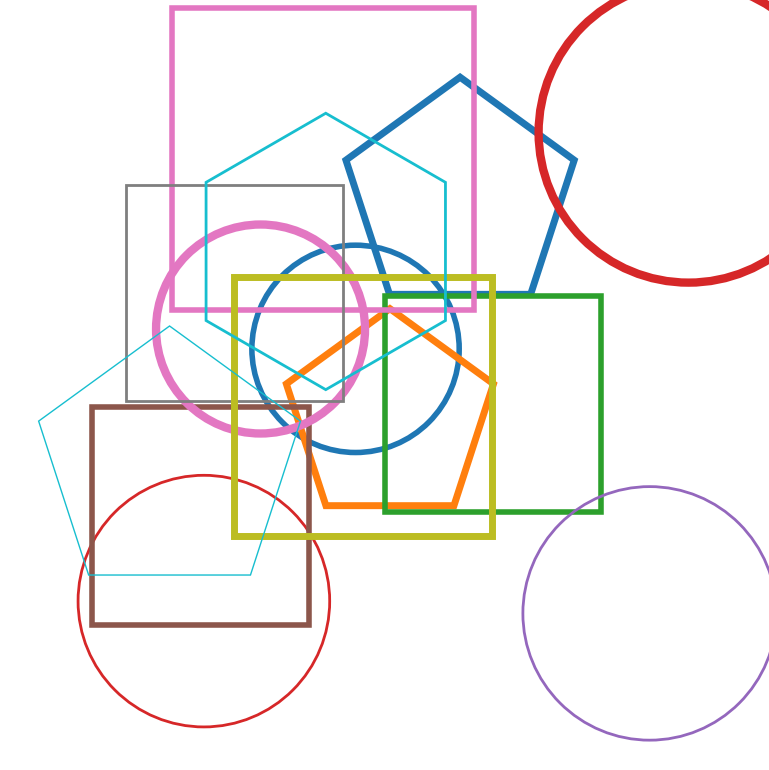[{"shape": "circle", "thickness": 2, "radius": 0.67, "center": [0.462, 0.547]}, {"shape": "pentagon", "thickness": 2.5, "radius": 0.78, "center": [0.598, 0.744]}, {"shape": "pentagon", "thickness": 2.5, "radius": 0.71, "center": [0.506, 0.458]}, {"shape": "square", "thickness": 2, "radius": 0.7, "center": [0.641, 0.475]}, {"shape": "circle", "thickness": 3, "radius": 0.97, "center": [0.894, 0.828]}, {"shape": "circle", "thickness": 1, "radius": 0.82, "center": [0.265, 0.219]}, {"shape": "circle", "thickness": 1, "radius": 0.82, "center": [0.844, 0.203]}, {"shape": "square", "thickness": 2, "radius": 0.71, "center": [0.261, 0.33]}, {"shape": "circle", "thickness": 3, "radius": 0.68, "center": [0.338, 0.573]}, {"shape": "square", "thickness": 2, "radius": 0.98, "center": [0.419, 0.793]}, {"shape": "square", "thickness": 1, "radius": 0.7, "center": [0.305, 0.62]}, {"shape": "square", "thickness": 2.5, "radius": 0.84, "center": [0.471, 0.472]}, {"shape": "pentagon", "thickness": 0.5, "radius": 0.89, "center": [0.22, 0.398]}, {"shape": "hexagon", "thickness": 1, "radius": 0.9, "center": [0.423, 0.673]}]